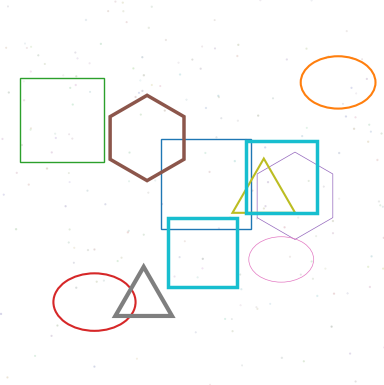[{"shape": "square", "thickness": 1, "radius": 0.58, "center": [0.535, 0.521]}, {"shape": "oval", "thickness": 1.5, "radius": 0.49, "center": [0.878, 0.786]}, {"shape": "square", "thickness": 1, "radius": 0.54, "center": [0.16, 0.689]}, {"shape": "oval", "thickness": 1.5, "radius": 0.53, "center": [0.245, 0.215]}, {"shape": "hexagon", "thickness": 0.5, "radius": 0.57, "center": [0.766, 0.491]}, {"shape": "hexagon", "thickness": 2.5, "radius": 0.55, "center": [0.382, 0.642]}, {"shape": "oval", "thickness": 0.5, "radius": 0.42, "center": [0.731, 0.326]}, {"shape": "triangle", "thickness": 3, "radius": 0.43, "center": [0.373, 0.222]}, {"shape": "triangle", "thickness": 1.5, "radius": 0.47, "center": [0.685, 0.494]}, {"shape": "square", "thickness": 2.5, "radius": 0.45, "center": [0.526, 0.344]}, {"shape": "square", "thickness": 2.5, "radius": 0.46, "center": [0.731, 0.54]}]